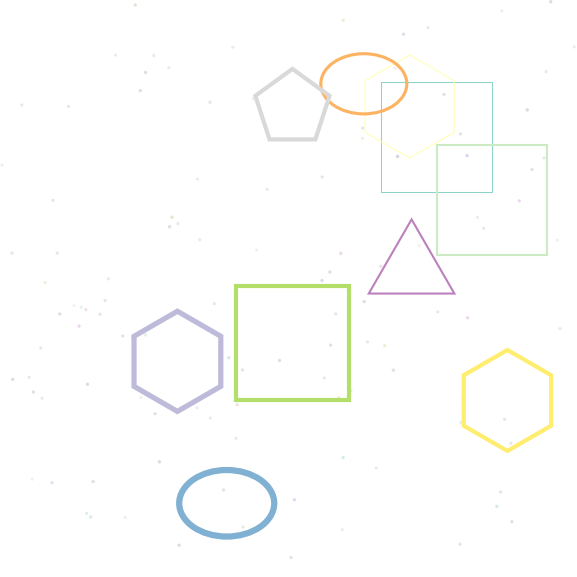[{"shape": "square", "thickness": 0.5, "radius": 0.48, "center": [0.756, 0.763]}, {"shape": "hexagon", "thickness": 0.5, "radius": 0.45, "center": [0.709, 0.815]}, {"shape": "hexagon", "thickness": 2.5, "radius": 0.43, "center": [0.307, 0.373]}, {"shape": "oval", "thickness": 3, "radius": 0.41, "center": [0.393, 0.128]}, {"shape": "oval", "thickness": 1.5, "radius": 0.37, "center": [0.63, 0.854]}, {"shape": "square", "thickness": 2, "radius": 0.49, "center": [0.507, 0.405]}, {"shape": "pentagon", "thickness": 2, "radius": 0.34, "center": [0.506, 0.812]}, {"shape": "triangle", "thickness": 1, "radius": 0.43, "center": [0.713, 0.534]}, {"shape": "square", "thickness": 1, "radius": 0.47, "center": [0.852, 0.653]}, {"shape": "hexagon", "thickness": 2, "radius": 0.44, "center": [0.879, 0.306]}]